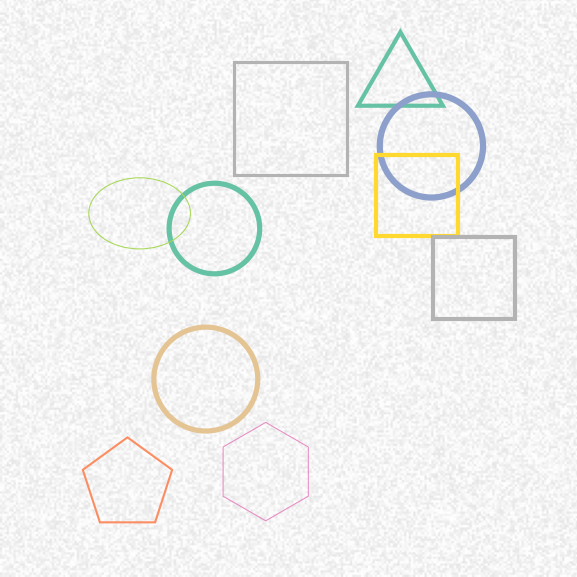[{"shape": "triangle", "thickness": 2, "radius": 0.42, "center": [0.693, 0.859]}, {"shape": "circle", "thickness": 2.5, "radius": 0.39, "center": [0.371, 0.603]}, {"shape": "pentagon", "thickness": 1, "radius": 0.41, "center": [0.221, 0.16]}, {"shape": "circle", "thickness": 3, "radius": 0.45, "center": [0.747, 0.746]}, {"shape": "hexagon", "thickness": 0.5, "radius": 0.43, "center": [0.46, 0.183]}, {"shape": "oval", "thickness": 0.5, "radius": 0.44, "center": [0.242, 0.63]}, {"shape": "square", "thickness": 2, "radius": 0.35, "center": [0.722, 0.661]}, {"shape": "circle", "thickness": 2.5, "radius": 0.45, "center": [0.356, 0.343]}, {"shape": "square", "thickness": 2, "radius": 0.35, "center": [0.82, 0.518]}, {"shape": "square", "thickness": 1.5, "radius": 0.49, "center": [0.503, 0.794]}]